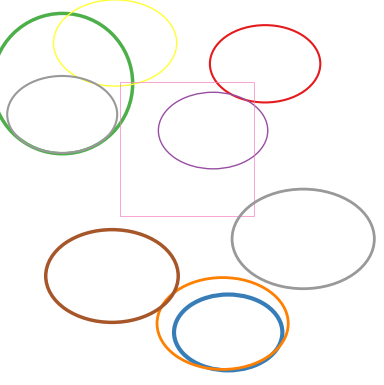[{"shape": "oval", "thickness": 1.5, "radius": 0.72, "center": [0.689, 0.834]}, {"shape": "oval", "thickness": 3, "radius": 0.7, "center": [0.593, 0.136]}, {"shape": "circle", "thickness": 2.5, "radius": 0.91, "center": [0.162, 0.783]}, {"shape": "oval", "thickness": 1, "radius": 0.71, "center": [0.553, 0.661]}, {"shape": "oval", "thickness": 2, "radius": 0.85, "center": [0.578, 0.16]}, {"shape": "oval", "thickness": 1, "radius": 0.8, "center": [0.299, 0.888]}, {"shape": "oval", "thickness": 2.5, "radius": 0.86, "center": [0.291, 0.283]}, {"shape": "square", "thickness": 0.5, "radius": 0.87, "center": [0.485, 0.614]}, {"shape": "oval", "thickness": 2, "radius": 0.92, "center": [0.788, 0.379]}, {"shape": "oval", "thickness": 1.5, "radius": 0.71, "center": [0.162, 0.703]}]